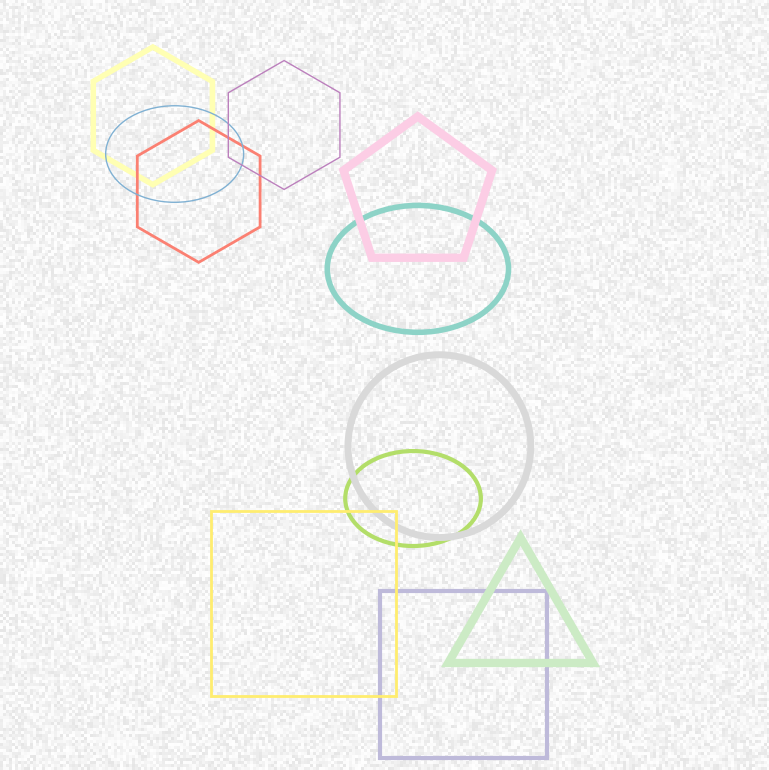[{"shape": "oval", "thickness": 2, "radius": 0.59, "center": [0.543, 0.651]}, {"shape": "hexagon", "thickness": 2, "radius": 0.45, "center": [0.198, 0.85]}, {"shape": "square", "thickness": 1.5, "radius": 0.54, "center": [0.602, 0.124]}, {"shape": "hexagon", "thickness": 1, "radius": 0.46, "center": [0.258, 0.751]}, {"shape": "oval", "thickness": 0.5, "radius": 0.45, "center": [0.227, 0.8]}, {"shape": "oval", "thickness": 1.5, "radius": 0.44, "center": [0.536, 0.353]}, {"shape": "pentagon", "thickness": 3, "radius": 0.51, "center": [0.543, 0.747]}, {"shape": "circle", "thickness": 2.5, "radius": 0.59, "center": [0.571, 0.421]}, {"shape": "hexagon", "thickness": 0.5, "radius": 0.42, "center": [0.369, 0.838]}, {"shape": "triangle", "thickness": 3, "radius": 0.54, "center": [0.676, 0.193]}, {"shape": "square", "thickness": 1, "radius": 0.6, "center": [0.395, 0.217]}]